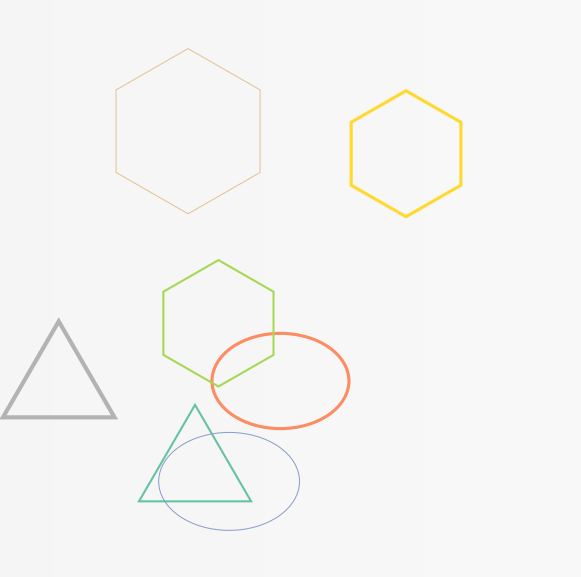[{"shape": "triangle", "thickness": 1, "radius": 0.56, "center": [0.336, 0.187]}, {"shape": "oval", "thickness": 1.5, "radius": 0.59, "center": [0.483, 0.339]}, {"shape": "oval", "thickness": 0.5, "radius": 0.61, "center": [0.394, 0.166]}, {"shape": "hexagon", "thickness": 1, "radius": 0.55, "center": [0.376, 0.439]}, {"shape": "hexagon", "thickness": 1.5, "radius": 0.55, "center": [0.699, 0.733]}, {"shape": "hexagon", "thickness": 0.5, "radius": 0.72, "center": [0.324, 0.772]}, {"shape": "triangle", "thickness": 2, "radius": 0.55, "center": [0.101, 0.332]}]